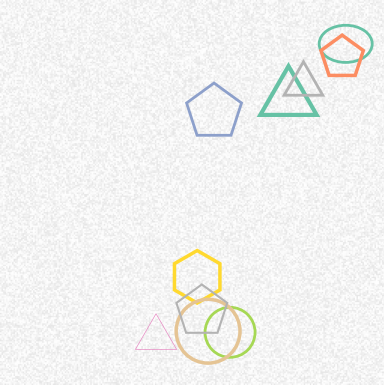[{"shape": "oval", "thickness": 2, "radius": 0.34, "center": [0.898, 0.886]}, {"shape": "triangle", "thickness": 3, "radius": 0.42, "center": [0.749, 0.744]}, {"shape": "pentagon", "thickness": 2.5, "radius": 0.29, "center": [0.889, 0.851]}, {"shape": "pentagon", "thickness": 2, "radius": 0.38, "center": [0.556, 0.709]}, {"shape": "triangle", "thickness": 0.5, "radius": 0.31, "center": [0.405, 0.123]}, {"shape": "circle", "thickness": 2, "radius": 0.32, "center": [0.598, 0.137]}, {"shape": "hexagon", "thickness": 2.5, "radius": 0.34, "center": [0.512, 0.281]}, {"shape": "circle", "thickness": 2.5, "radius": 0.41, "center": [0.54, 0.14]}, {"shape": "triangle", "thickness": 2, "radius": 0.29, "center": [0.788, 0.782]}, {"shape": "pentagon", "thickness": 1.5, "radius": 0.35, "center": [0.524, 0.192]}]